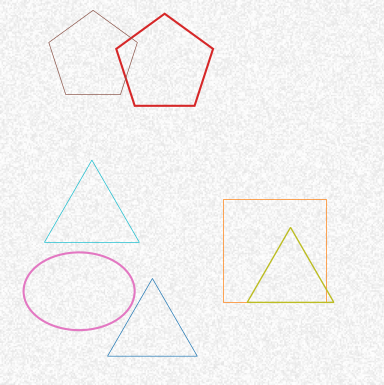[{"shape": "triangle", "thickness": 0.5, "radius": 0.67, "center": [0.396, 0.142]}, {"shape": "square", "thickness": 0.5, "radius": 0.67, "center": [0.713, 0.35]}, {"shape": "pentagon", "thickness": 1.5, "radius": 0.66, "center": [0.428, 0.832]}, {"shape": "pentagon", "thickness": 0.5, "radius": 0.6, "center": [0.242, 0.852]}, {"shape": "oval", "thickness": 1.5, "radius": 0.72, "center": [0.206, 0.243]}, {"shape": "triangle", "thickness": 1, "radius": 0.65, "center": [0.755, 0.279]}, {"shape": "triangle", "thickness": 0.5, "radius": 0.71, "center": [0.239, 0.442]}]